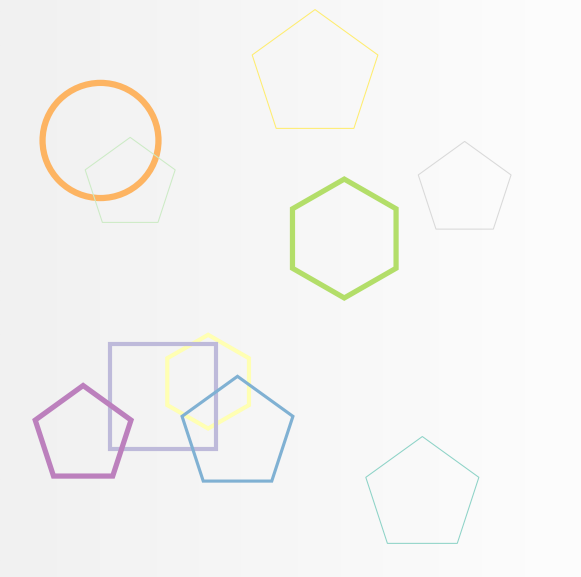[{"shape": "pentagon", "thickness": 0.5, "radius": 0.51, "center": [0.727, 0.141]}, {"shape": "hexagon", "thickness": 2, "radius": 0.41, "center": [0.358, 0.338]}, {"shape": "square", "thickness": 2, "radius": 0.45, "center": [0.281, 0.313]}, {"shape": "pentagon", "thickness": 1.5, "radius": 0.5, "center": [0.409, 0.247]}, {"shape": "circle", "thickness": 3, "radius": 0.5, "center": [0.173, 0.756]}, {"shape": "hexagon", "thickness": 2.5, "radius": 0.51, "center": [0.592, 0.586]}, {"shape": "pentagon", "thickness": 0.5, "radius": 0.42, "center": [0.799, 0.67]}, {"shape": "pentagon", "thickness": 2.5, "radius": 0.43, "center": [0.143, 0.245]}, {"shape": "pentagon", "thickness": 0.5, "radius": 0.41, "center": [0.224, 0.68]}, {"shape": "pentagon", "thickness": 0.5, "radius": 0.57, "center": [0.542, 0.869]}]